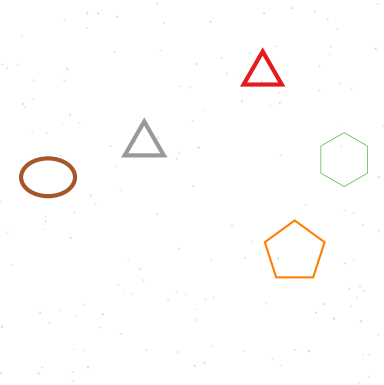[{"shape": "triangle", "thickness": 3, "radius": 0.29, "center": [0.682, 0.809]}, {"shape": "hexagon", "thickness": 0.5, "radius": 0.35, "center": [0.894, 0.585]}, {"shape": "pentagon", "thickness": 1.5, "radius": 0.41, "center": [0.765, 0.346]}, {"shape": "oval", "thickness": 3, "radius": 0.35, "center": [0.125, 0.54]}, {"shape": "triangle", "thickness": 3, "radius": 0.29, "center": [0.375, 0.626]}]